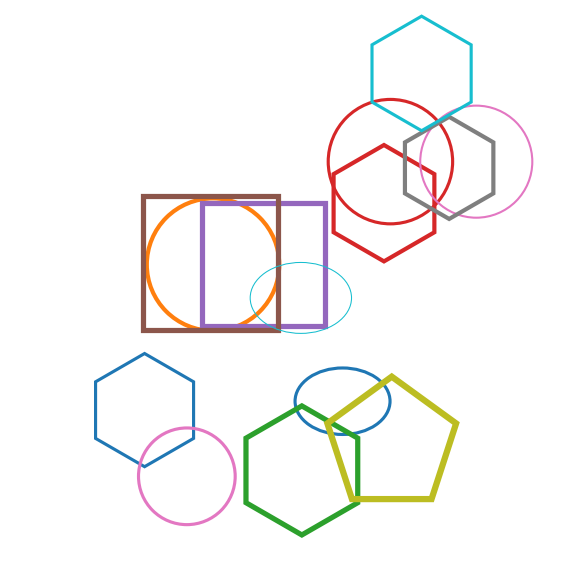[{"shape": "oval", "thickness": 1.5, "radius": 0.41, "center": [0.593, 0.304]}, {"shape": "hexagon", "thickness": 1.5, "radius": 0.49, "center": [0.25, 0.289]}, {"shape": "circle", "thickness": 2, "radius": 0.57, "center": [0.369, 0.541]}, {"shape": "hexagon", "thickness": 2.5, "radius": 0.56, "center": [0.523, 0.185]}, {"shape": "circle", "thickness": 1.5, "radius": 0.54, "center": [0.676, 0.719]}, {"shape": "hexagon", "thickness": 2, "radius": 0.5, "center": [0.665, 0.647]}, {"shape": "square", "thickness": 2.5, "radius": 0.53, "center": [0.457, 0.541]}, {"shape": "square", "thickness": 2.5, "radius": 0.58, "center": [0.365, 0.543]}, {"shape": "circle", "thickness": 1.5, "radius": 0.42, "center": [0.324, 0.174]}, {"shape": "circle", "thickness": 1, "radius": 0.49, "center": [0.825, 0.719]}, {"shape": "hexagon", "thickness": 2, "radius": 0.44, "center": [0.778, 0.708]}, {"shape": "pentagon", "thickness": 3, "radius": 0.59, "center": [0.678, 0.23]}, {"shape": "oval", "thickness": 0.5, "radius": 0.44, "center": [0.521, 0.483]}, {"shape": "hexagon", "thickness": 1.5, "radius": 0.5, "center": [0.73, 0.872]}]